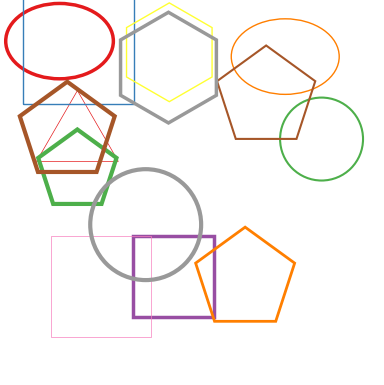[{"shape": "triangle", "thickness": 0.5, "radius": 0.61, "center": [0.201, 0.642]}, {"shape": "oval", "thickness": 2.5, "radius": 0.7, "center": [0.155, 0.893]}, {"shape": "square", "thickness": 1, "radius": 0.72, "center": [0.205, 0.874]}, {"shape": "circle", "thickness": 1.5, "radius": 0.54, "center": [0.835, 0.639]}, {"shape": "pentagon", "thickness": 3, "radius": 0.53, "center": [0.201, 0.557]}, {"shape": "square", "thickness": 2.5, "radius": 0.53, "center": [0.451, 0.282]}, {"shape": "oval", "thickness": 1, "radius": 0.7, "center": [0.741, 0.853]}, {"shape": "pentagon", "thickness": 2, "radius": 0.68, "center": [0.637, 0.275]}, {"shape": "hexagon", "thickness": 1, "radius": 0.64, "center": [0.44, 0.864]}, {"shape": "pentagon", "thickness": 1.5, "radius": 0.67, "center": [0.691, 0.748]}, {"shape": "pentagon", "thickness": 3, "radius": 0.65, "center": [0.175, 0.658]}, {"shape": "square", "thickness": 0.5, "radius": 0.65, "center": [0.262, 0.256]}, {"shape": "circle", "thickness": 3, "radius": 0.72, "center": [0.378, 0.417]}, {"shape": "hexagon", "thickness": 2.5, "radius": 0.72, "center": [0.438, 0.824]}]